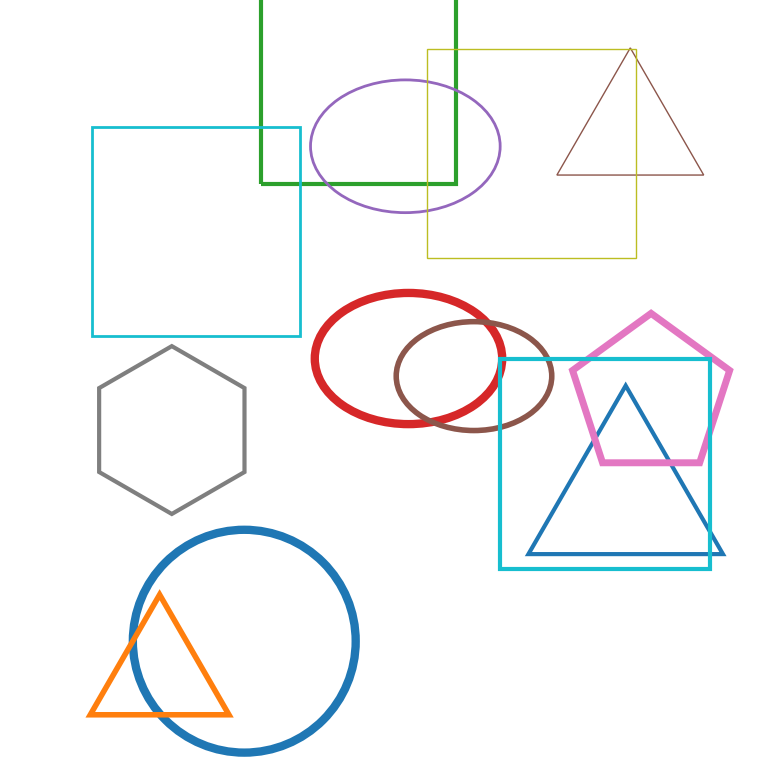[{"shape": "circle", "thickness": 3, "radius": 0.72, "center": [0.317, 0.167]}, {"shape": "triangle", "thickness": 1.5, "radius": 0.73, "center": [0.813, 0.353]}, {"shape": "triangle", "thickness": 2, "radius": 0.52, "center": [0.207, 0.124]}, {"shape": "square", "thickness": 1.5, "radius": 0.64, "center": [0.466, 0.888]}, {"shape": "oval", "thickness": 3, "radius": 0.61, "center": [0.53, 0.534]}, {"shape": "oval", "thickness": 1, "radius": 0.62, "center": [0.526, 0.81]}, {"shape": "triangle", "thickness": 0.5, "radius": 0.55, "center": [0.819, 0.828]}, {"shape": "oval", "thickness": 2, "radius": 0.51, "center": [0.616, 0.512]}, {"shape": "pentagon", "thickness": 2.5, "radius": 0.54, "center": [0.846, 0.486]}, {"shape": "hexagon", "thickness": 1.5, "radius": 0.54, "center": [0.223, 0.441]}, {"shape": "square", "thickness": 0.5, "radius": 0.68, "center": [0.69, 0.801]}, {"shape": "square", "thickness": 1.5, "radius": 0.68, "center": [0.786, 0.397]}, {"shape": "square", "thickness": 1, "radius": 0.68, "center": [0.255, 0.699]}]